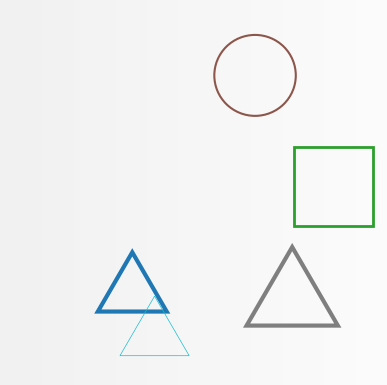[{"shape": "triangle", "thickness": 3, "radius": 0.51, "center": [0.341, 0.242]}, {"shape": "square", "thickness": 2, "radius": 0.51, "center": [0.86, 0.516]}, {"shape": "circle", "thickness": 1.5, "radius": 0.53, "center": [0.658, 0.804]}, {"shape": "triangle", "thickness": 3, "radius": 0.68, "center": [0.754, 0.222]}, {"shape": "triangle", "thickness": 0.5, "radius": 0.52, "center": [0.399, 0.128]}]